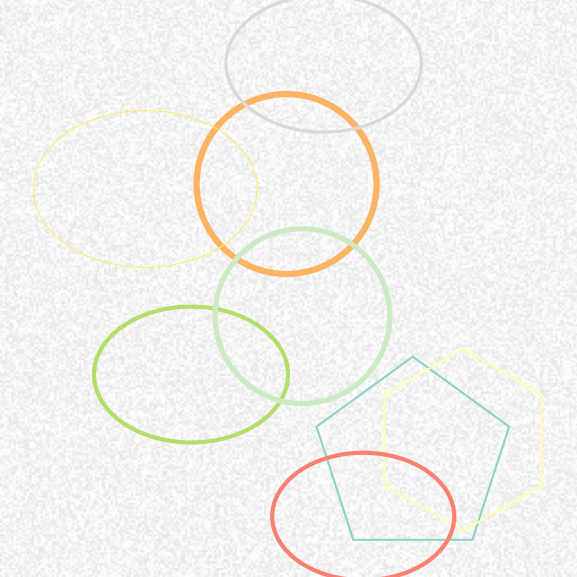[{"shape": "pentagon", "thickness": 1, "radius": 0.88, "center": [0.715, 0.206]}, {"shape": "hexagon", "thickness": 1, "radius": 0.79, "center": [0.802, 0.237]}, {"shape": "oval", "thickness": 2, "radius": 0.79, "center": [0.629, 0.105]}, {"shape": "circle", "thickness": 3, "radius": 0.78, "center": [0.496, 0.681]}, {"shape": "oval", "thickness": 2, "radius": 0.84, "center": [0.331, 0.351]}, {"shape": "oval", "thickness": 1.5, "radius": 0.85, "center": [0.56, 0.889]}, {"shape": "circle", "thickness": 2.5, "radius": 0.76, "center": [0.524, 0.452]}, {"shape": "oval", "thickness": 0.5, "radius": 0.97, "center": [0.251, 0.672]}]